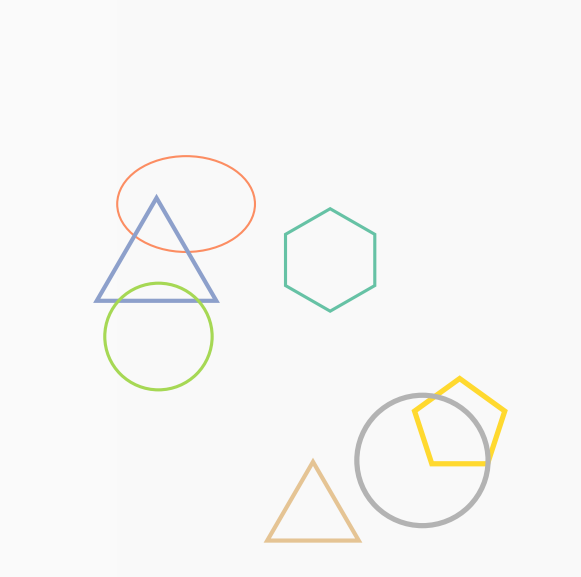[{"shape": "hexagon", "thickness": 1.5, "radius": 0.44, "center": [0.568, 0.549]}, {"shape": "oval", "thickness": 1, "radius": 0.59, "center": [0.32, 0.646]}, {"shape": "triangle", "thickness": 2, "radius": 0.59, "center": [0.269, 0.538]}, {"shape": "circle", "thickness": 1.5, "radius": 0.46, "center": [0.273, 0.416]}, {"shape": "pentagon", "thickness": 2.5, "radius": 0.41, "center": [0.791, 0.262]}, {"shape": "triangle", "thickness": 2, "radius": 0.45, "center": [0.538, 0.109]}, {"shape": "circle", "thickness": 2.5, "radius": 0.56, "center": [0.727, 0.202]}]